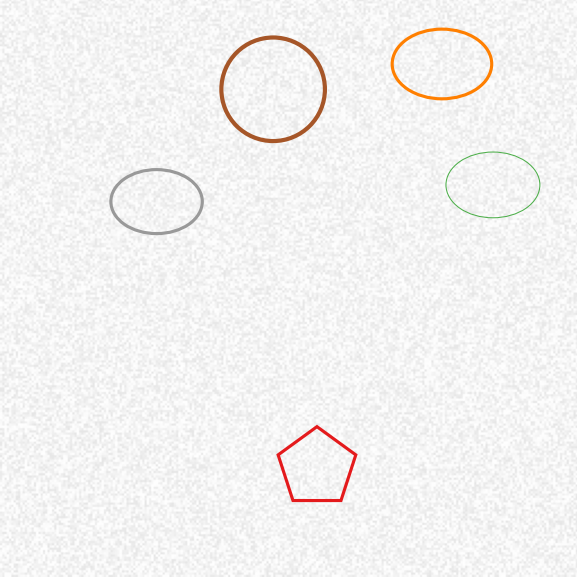[{"shape": "pentagon", "thickness": 1.5, "radius": 0.35, "center": [0.549, 0.19]}, {"shape": "oval", "thickness": 0.5, "radius": 0.41, "center": [0.854, 0.679]}, {"shape": "oval", "thickness": 1.5, "radius": 0.43, "center": [0.765, 0.888]}, {"shape": "circle", "thickness": 2, "radius": 0.45, "center": [0.473, 0.845]}, {"shape": "oval", "thickness": 1.5, "radius": 0.4, "center": [0.271, 0.65]}]